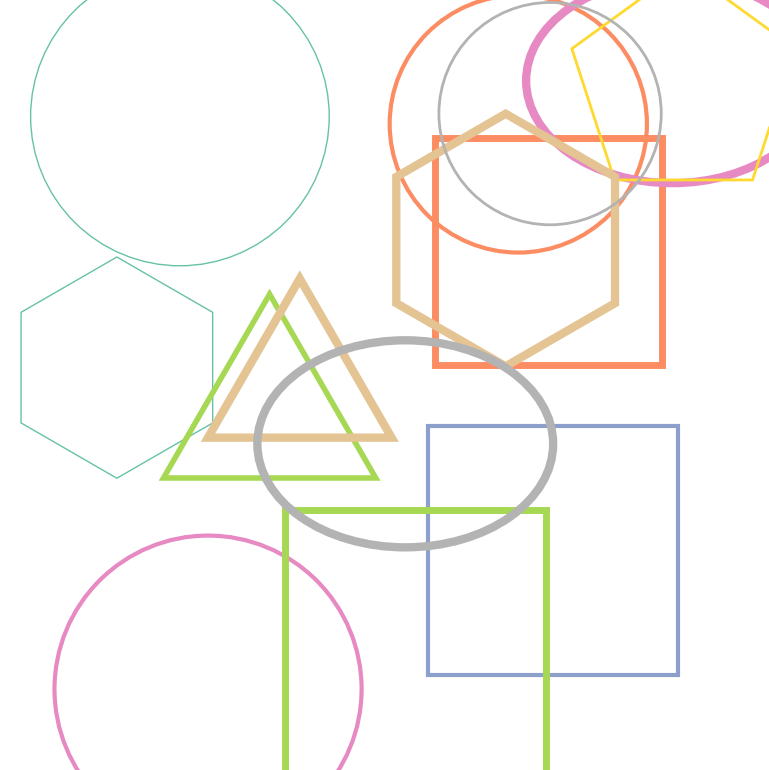[{"shape": "hexagon", "thickness": 0.5, "radius": 0.72, "center": [0.152, 0.523]}, {"shape": "circle", "thickness": 0.5, "radius": 0.97, "center": [0.234, 0.849]}, {"shape": "circle", "thickness": 1.5, "radius": 0.84, "center": [0.673, 0.839]}, {"shape": "square", "thickness": 2.5, "radius": 0.74, "center": [0.713, 0.674]}, {"shape": "square", "thickness": 1.5, "radius": 0.81, "center": [0.718, 0.285]}, {"shape": "circle", "thickness": 1.5, "radius": 1.0, "center": [0.27, 0.105]}, {"shape": "oval", "thickness": 3, "radius": 0.95, "center": [0.873, 0.895]}, {"shape": "triangle", "thickness": 2, "radius": 0.8, "center": [0.35, 0.459]}, {"shape": "square", "thickness": 2.5, "radius": 0.85, "center": [0.54, 0.168]}, {"shape": "pentagon", "thickness": 1, "radius": 0.76, "center": [0.888, 0.89]}, {"shape": "hexagon", "thickness": 3, "radius": 0.82, "center": [0.657, 0.688]}, {"shape": "triangle", "thickness": 3, "radius": 0.69, "center": [0.389, 0.5]}, {"shape": "oval", "thickness": 3, "radius": 0.96, "center": [0.526, 0.424]}, {"shape": "circle", "thickness": 1, "radius": 0.72, "center": [0.714, 0.852]}]